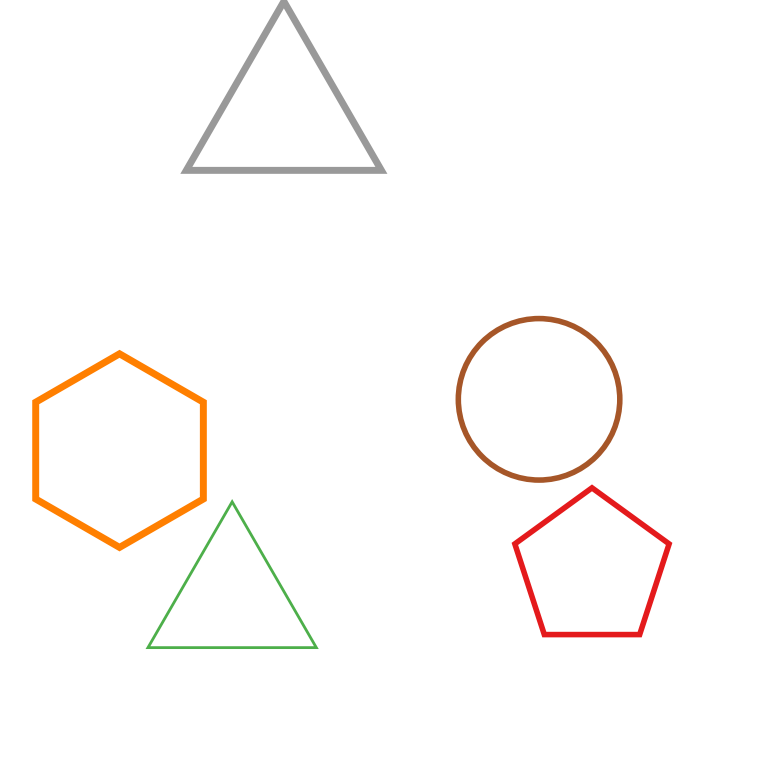[{"shape": "pentagon", "thickness": 2, "radius": 0.53, "center": [0.769, 0.261]}, {"shape": "triangle", "thickness": 1, "radius": 0.63, "center": [0.301, 0.222]}, {"shape": "hexagon", "thickness": 2.5, "radius": 0.63, "center": [0.155, 0.415]}, {"shape": "circle", "thickness": 2, "radius": 0.52, "center": [0.7, 0.481]}, {"shape": "triangle", "thickness": 2.5, "radius": 0.73, "center": [0.369, 0.852]}]